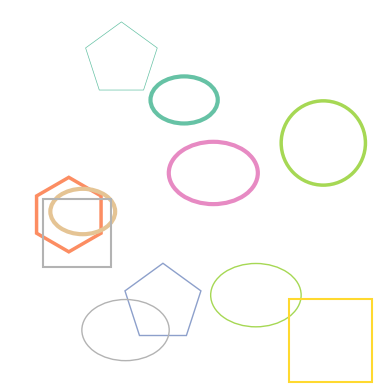[{"shape": "oval", "thickness": 3, "radius": 0.44, "center": [0.478, 0.74]}, {"shape": "pentagon", "thickness": 0.5, "radius": 0.49, "center": [0.315, 0.845]}, {"shape": "hexagon", "thickness": 2.5, "radius": 0.48, "center": [0.179, 0.443]}, {"shape": "pentagon", "thickness": 1, "radius": 0.52, "center": [0.423, 0.212]}, {"shape": "oval", "thickness": 3, "radius": 0.58, "center": [0.554, 0.551]}, {"shape": "oval", "thickness": 1, "radius": 0.59, "center": [0.665, 0.233]}, {"shape": "circle", "thickness": 2.5, "radius": 0.55, "center": [0.84, 0.629]}, {"shape": "square", "thickness": 1.5, "radius": 0.54, "center": [0.858, 0.116]}, {"shape": "oval", "thickness": 3, "radius": 0.42, "center": [0.215, 0.451]}, {"shape": "oval", "thickness": 1, "radius": 0.57, "center": [0.326, 0.143]}, {"shape": "square", "thickness": 1.5, "radius": 0.44, "center": [0.2, 0.396]}]